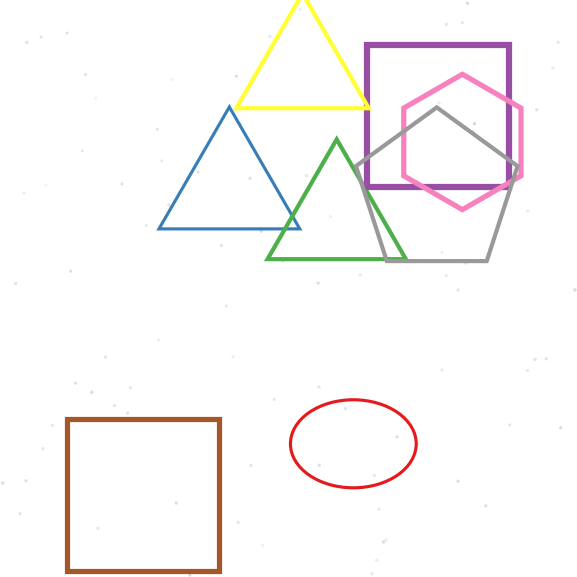[{"shape": "oval", "thickness": 1.5, "radius": 0.54, "center": [0.612, 0.231]}, {"shape": "triangle", "thickness": 1.5, "radius": 0.7, "center": [0.397, 0.673]}, {"shape": "triangle", "thickness": 2, "radius": 0.69, "center": [0.583, 0.62]}, {"shape": "square", "thickness": 3, "radius": 0.62, "center": [0.759, 0.799]}, {"shape": "triangle", "thickness": 2, "radius": 0.66, "center": [0.524, 0.878]}, {"shape": "square", "thickness": 2.5, "radius": 0.66, "center": [0.248, 0.142]}, {"shape": "hexagon", "thickness": 2.5, "radius": 0.59, "center": [0.801, 0.753]}, {"shape": "pentagon", "thickness": 2, "radius": 0.74, "center": [0.756, 0.666]}]